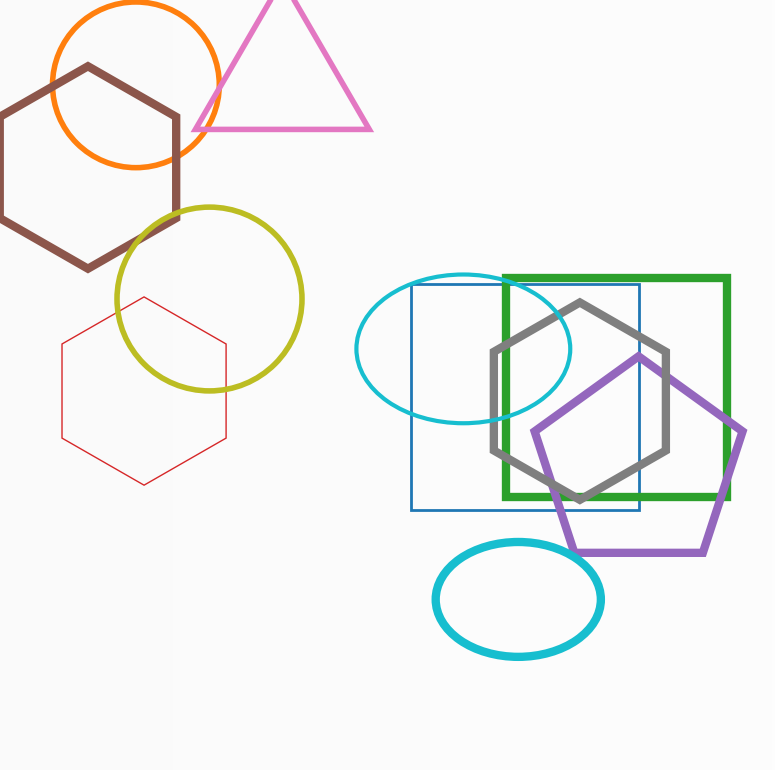[{"shape": "square", "thickness": 1, "radius": 0.73, "center": [0.677, 0.484]}, {"shape": "circle", "thickness": 2, "radius": 0.54, "center": [0.175, 0.89]}, {"shape": "square", "thickness": 3, "radius": 0.71, "center": [0.796, 0.497]}, {"shape": "hexagon", "thickness": 0.5, "radius": 0.61, "center": [0.186, 0.492]}, {"shape": "pentagon", "thickness": 3, "radius": 0.71, "center": [0.824, 0.396]}, {"shape": "hexagon", "thickness": 3, "radius": 0.66, "center": [0.113, 0.783]}, {"shape": "triangle", "thickness": 2, "radius": 0.65, "center": [0.364, 0.897]}, {"shape": "hexagon", "thickness": 3, "radius": 0.64, "center": [0.748, 0.479]}, {"shape": "circle", "thickness": 2, "radius": 0.6, "center": [0.27, 0.612]}, {"shape": "oval", "thickness": 1.5, "radius": 0.69, "center": [0.598, 0.547]}, {"shape": "oval", "thickness": 3, "radius": 0.53, "center": [0.669, 0.222]}]